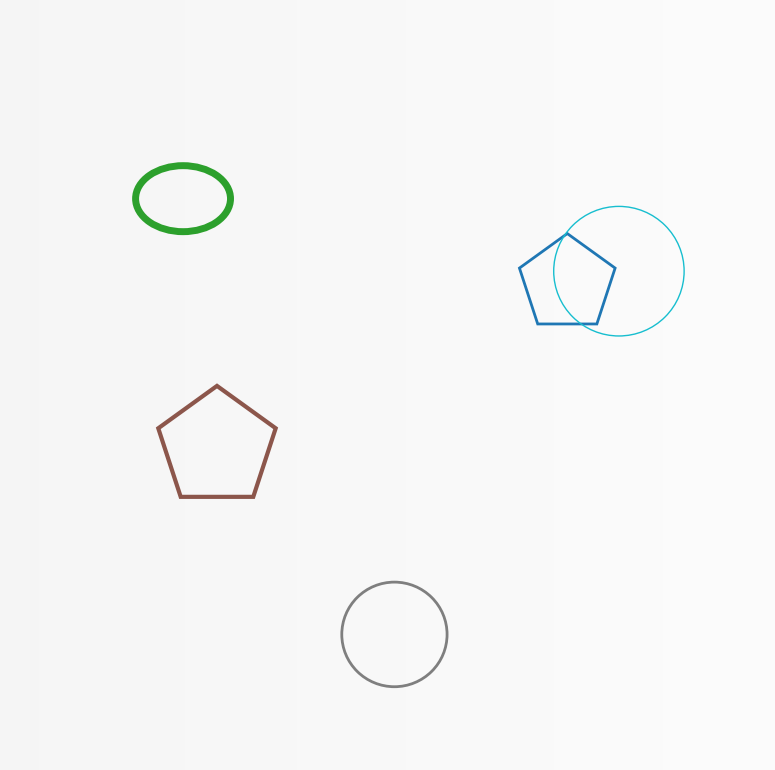[{"shape": "pentagon", "thickness": 1, "radius": 0.32, "center": [0.732, 0.632]}, {"shape": "oval", "thickness": 2.5, "radius": 0.31, "center": [0.236, 0.742]}, {"shape": "pentagon", "thickness": 1.5, "radius": 0.4, "center": [0.28, 0.419]}, {"shape": "circle", "thickness": 1, "radius": 0.34, "center": [0.509, 0.176]}, {"shape": "circle", "thickness": 0.5, "radius": 0.42, "center": [0.799, 0.648]}]